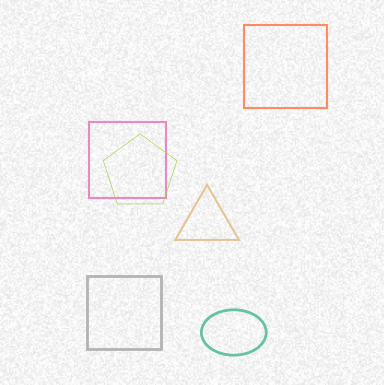[{"shape": "oval", "thickness": 2, "radius": 0.42, "center": [0.607, 0.136]}, {"shape": "square", "thickness": 1.5, "radius": 0.54, "center": [0.742, 0.827]}, {"shape": "square", "thickness": 1.5, "radius": 0.5, "center": [0.331, 0.585]}, {"shape": "pentagon", "thickness": 0.5, "radius": 0.5, "center": [0.364, 0.552]}, {"shape": "triangle", "thickness": 1.5, "radius": 0.48, "center": [0.538, 0.425]}, {"shape": "square", "thickness": 2, "radius": 0.48, "center": [0.322, 0.189]}]